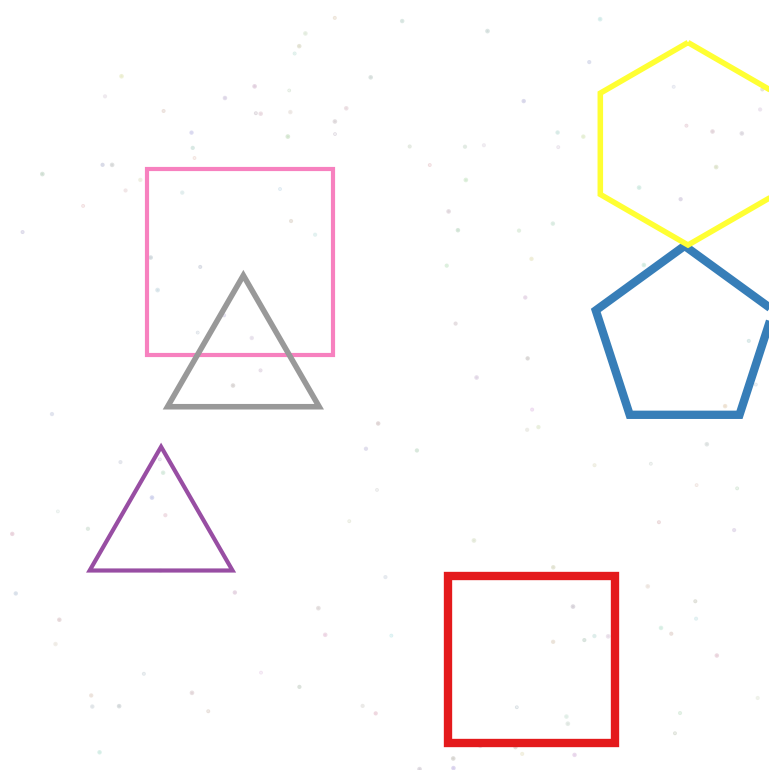[{"shape": "square", "thickness": 3, "radius": 0.54, "center": [0.69, 0.144]}, {"shape": "pentagon", "thickness": 3, "radius": 0.61, "center": [0.889, 0.559]}, {"shape": "triangle", "thickness": 1.5, "radius": 0.54, "center": [0.209, 0.313]}, {"shape": "hexagon", "thickness": 2, "radius": 0.66, "center": [0.894, 0.813]}, {"shape": "square", "thickness": 1.5, "radius": 0.6, "center": [0.312, 0.66]}, {"shape": "triangle", "thickness": 2, "radius": 0.57, "center": [0.316, 0.529]}]